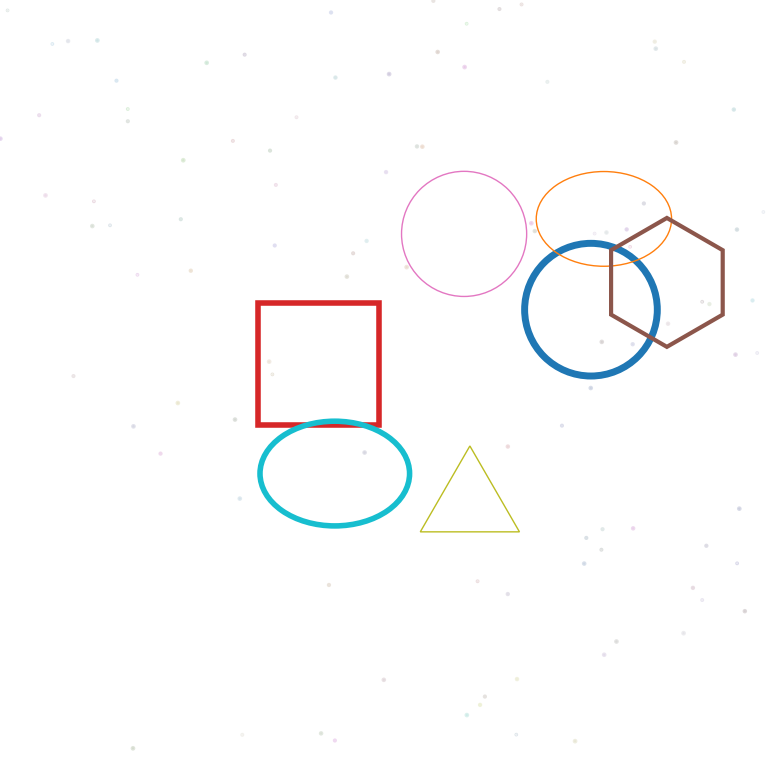[{"shape": "circle", "thickness": 2.5, "radius": 0.43, "center": [0.767, 0.598]}, {"shape": "oval", "thickness": 0.5, "radius": 0.44, "center": [0.784, 0.716]}, {"shape": "square", "thickness": 2, "radius": 0.39, "center": [0.414, 0.527]}, {"shape": "hexagon", "thickness": 1.5, "radius": 0.42, "center": [0.866, 0.633]}, {"shape": "circle", "thickness": 0.5, "radius": 0.41, "center": [0.603, 0.696]}, {"shape": "triangle", "thickness": 0.5, "radius": 0.37, "center": [0.61, 0.346]}, {"shape": "oval", "thickness": 2, "radius": 0.49, "center": [0.435, 0.385]}]